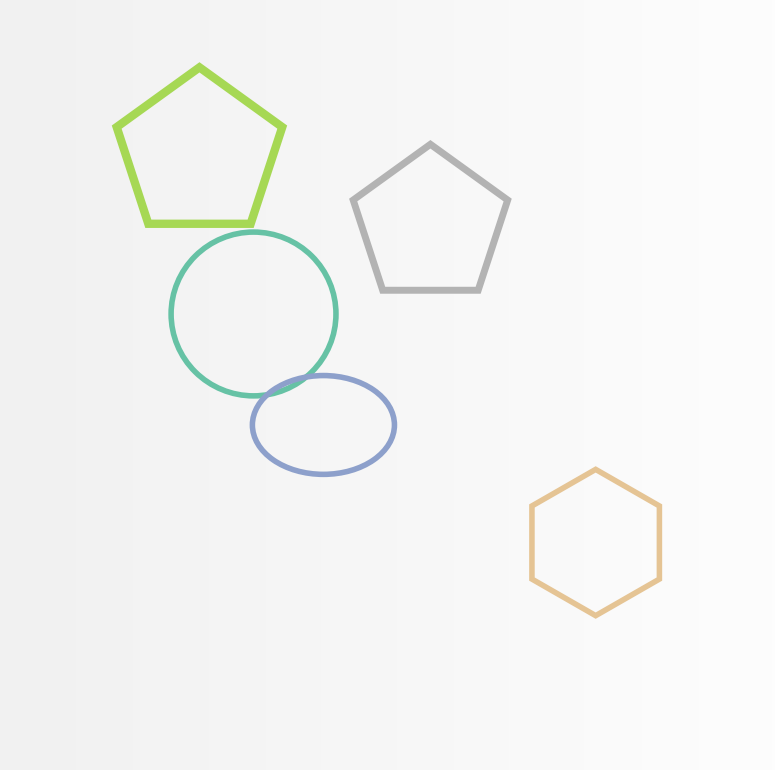[{"shape": "circle", "thickness": 2, "radius": 0.53, "center": [0.327, 0.592]}, {"shape": "oval", "thickness": 2, "radius": 0.46, "center": [0.417, 0.448]}, {"shape": "pentagon", "thickness": 3, "radius": 0.56, "center": [0.257, 0.8]}, {"shape": "hexagon", "thickness": 2, "radius": 0.47, "center": [0.769, 0.295]}, {"shape": "pentagon", "thickness": 2.5, "radius": 0.52, "center": [0.555, 0.708]}]